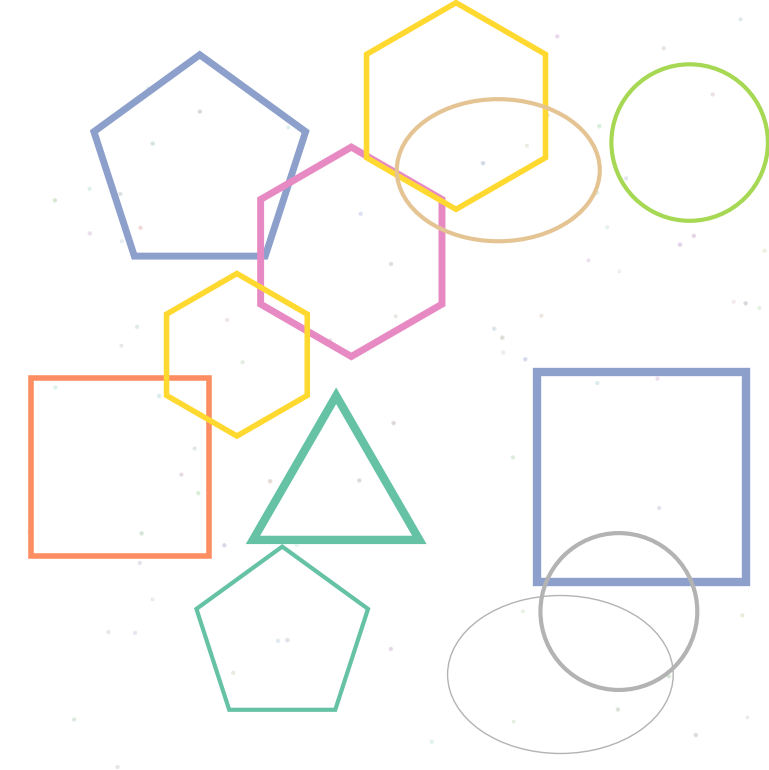[{"shape": "pentagon", "thickness": 1.5, "radius": 0.59, "center": [0.367, 0.173]}, {"shape": "triangle", "thickness": 3, "radius": 0.62, "center": [0.437, 0.361]}, {"shape": "square", "thickness": 2, "radius": 0.58, "center": [0.155, 0.394]}, {"shape": "square", "thickness": 3, "radius": 0.68, "center": [0.833, 0.381]}, {"shape": "pentagon", "thickness": 2.5, "radius": 0.72, "center": [0.259, 0.784]}, {"shape": "hexagon", "thickness": 2.5, "radius": 0.68, "center": [0.456, 0.673]}, {"shape": "circle", "thickness": 1.5, "radius": 0.51, "center": [0.896, 0.815]}, {"shape": "hexagon", "thickness": 2, "radius": 0.53, "center": [0.308, 0.539]}, {"shape": "hexagon", "thickness": 2, "radius": 0.67, "center": [0.592, 0.862]}, {"shape": "oval", "thickness": 1.5, "radius": 0.66, "center": [0.647, 0.779]}, {"shape": "oval", "thickness": 0.5, "radius": 0.73, "center": [0.728, 0.124]}, {"shape": "circle", "thickness": 1.5, "radius": 0.51, "center": [0.804, 0.206]}]